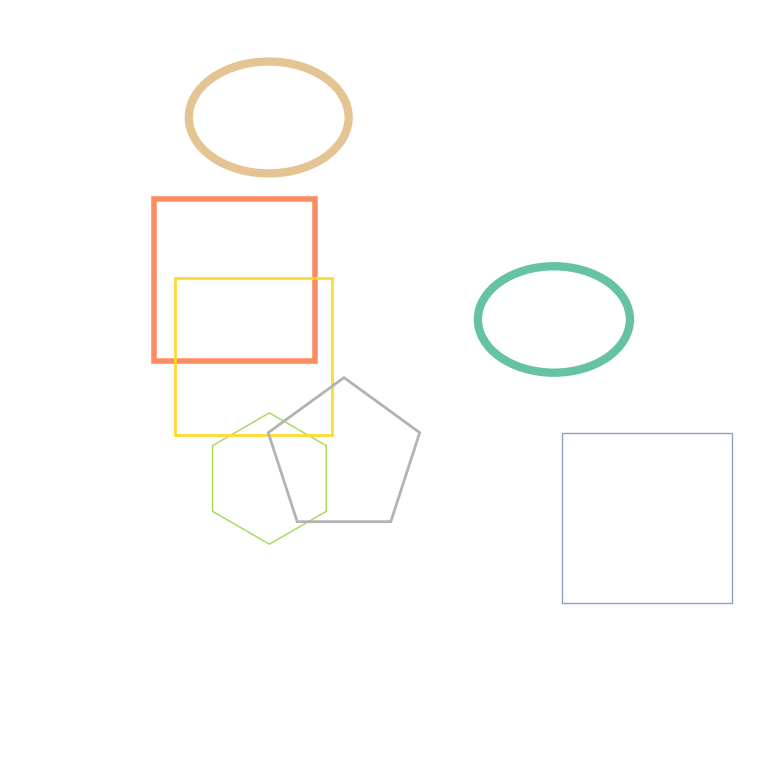[{"shape": "oval", "thickness": 3, "radius": 0.49, "center": [0.719, 0.585]}, {"shape": "square", "thickness": 2, "radius": 0.52, "center": [0.304, 0.636]}, {"shape": "square", "thickness": 0.5, "radius": 0.55, "center": [0.84, 0.327]}, {"shape": "hexagon", "thickness": 0.5, "radius": 0.43, "center": [0.35, 0.379]}, {"shape": "square", "thickness": 1, "radius": 0.51, "center": [0.329, 0.537]}, {"shape": "oval", "thickness": 3, "radius": 0.52, "center": [0.349, 0.847]}, {"shape": "pentagon", "thickness": 1, "radius": 0.52, "center": [0.447, 0.406]}]